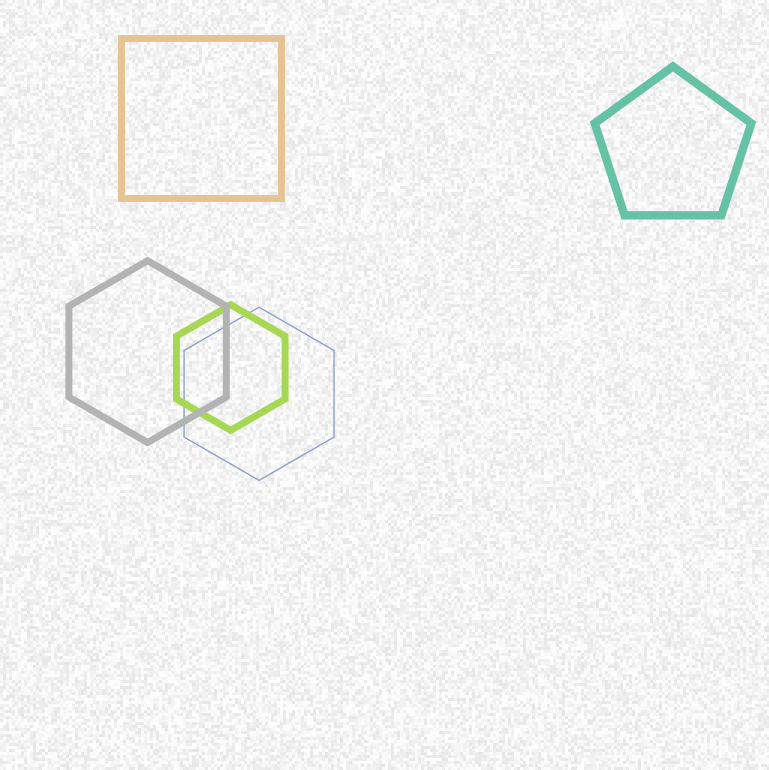[{"shape": "pentagon", "thickness": 3, "radius": 0.53, "center": [0.874, 0.807]}, {"shape": "hexagon", "thickness": 0.5, "radius": 0.56, "center": [0.336, 0.489]}, {"shape": "hexagon", "thickness": 2.5, "radius": 0.41, "center": [0.3, 0.523]}, {"shape": "square", "thickness": 2.5, "radius": 0.52, "center": [0.261, 0.846]}, {"shape": "hexagon", "thickness": 2.5, "radius": 0.59, "center": [0.192, 0.543]}]